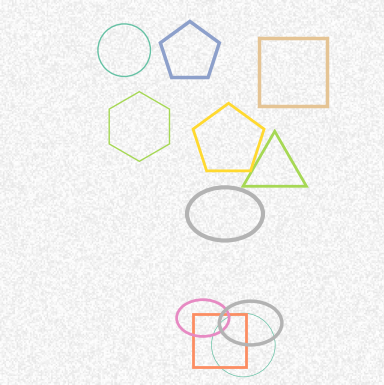[{"shape": "circle", "thickness": 0.5, "radius": 0.41, "center": [0.632, 0.104]}, {"shape": "circle", "thickness": 1, "radius": 0.34, "center": [0.323, 0.87]}, {"shape": "square", "thickness": 2, "radius": 0.34, "center": [0.571, 0.116]}, {"shape": "pentagon", "thickness": 2.5, "radius": 0.4, "center": [0.493, 0.864]}, {"shape": "oval", "thickness": 2, "radius": 0.34, "center": [0.527, 0.174]}, {"shape": "hexagon", "thickness": 1, "radius": 0.45, "center": [0.362, 0.671]}, {"shape": "triangle", "thickness": 2, "radius": 0.48, "center": [0.714, 0.564]}, {"shape": "pentagon", "thickness": 2, "radius": 0.49, "center": [0.594, 0.635]}, {"shape": "square", "thickness": 2.5, "radius": 0.44, "center": [0.76, 0.814]}, {"shape": "oval", "thickness": 3, "radius": 0.49, "center": [0.584, 0.444]}, {"shape": "oval", "thickness": 2.5, "radius": 0.41, "center": [0.651, 0.161]}]